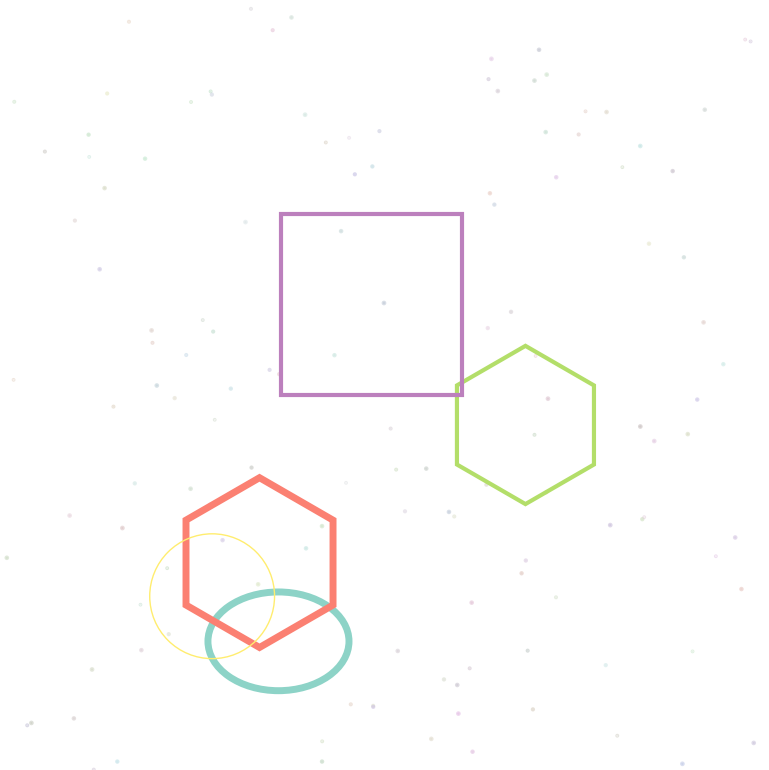[{"shape": "oval", "thickness": 2.5, "radius": 0.46, "center": [0.362, 0.167]}, {"shape": "hexagon", "thickness": 2.5, "radius": 0.55, "center": [0.337, 0.269]}, {"shape": "hexagon", "thickness": 1.5, "radius": 0.51, "center": [0.682, 0.448]}, {"shape": "square", "thickness": 1.5, "radius": 0.59, "center": [0.482, 0.605]}, {"shape": "circle", "thickness": 0.5, "radius": 0.41, "center": [0.276, 0.226]}]